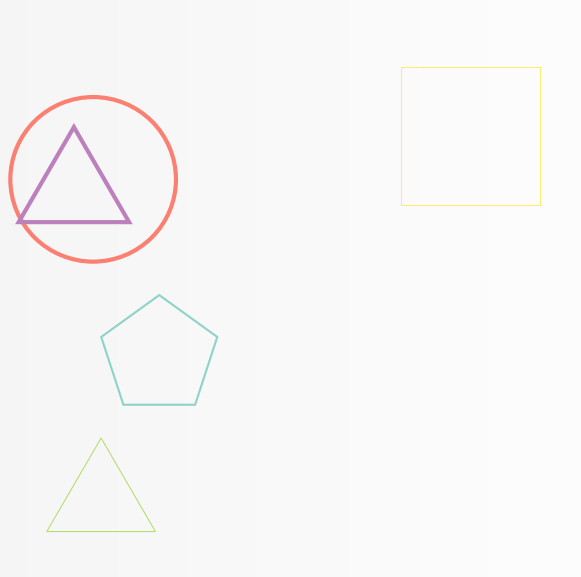[{"shape": "pentagon", "thickness": 1, "radius": 0.52, "center": [0.274, 0.383]}, {"shape": "circle", "thickness": 2, "radius": 0.71, "center": [0.16, 0.689]}, {"shape": "triangle", "thickness": 0.5, "radius": 0.54, "center": [0.174, 0.133]}, {"shape": "triangle", "thickness": 2, "radius": 0.55, "center": [0.127, 0.669]}, {"shape": "square", "thickness": 0.5, "radius": 0.6, "center": [0.809, 0.764]}]